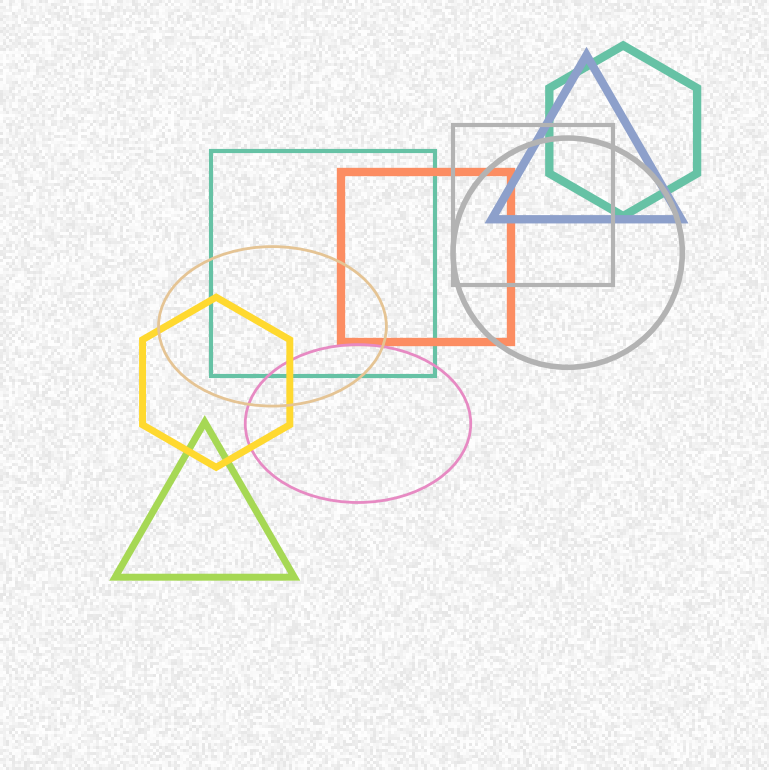[{"shape": "hexagon", "thickness": 3, "radius": 0.55, "center": [0.809, 0.83]}, {"shape": "square", "thickness": 1.5, "radius": 0.73, "center": [0.42, 0.658]}, {"shape": "square", "thickness": 3, "radius": 0.55, "center": [0.553, 0.667]}, {"shape": "triangle", "thickness": 3, "radius": 0.71, "center": [0.762, 0.786]}, {"shape": "oval", "thickness": 1, "radius": 0.73, "center": [0.465, 0.45]}, {"shape": "triangle", "thickness": 2.5, "radius": 0.67, "center": [0.266, 0.318]}, {"shape": "hexagon", "thickness": 2.5, "radius": 0.55, "center": [0.281, 0.504]}, {"shape": "oval", "thickness": 1, "radius": 0.74, "center": [0.354, 0.576]}, {"shape": "square", "thickness": 1.5, "radius": 0.52, "center": [0.692, 0.733]}, {"shape": "circle", "thickness": 2, "radius": 0.74, "center": [0.737, 0.672]}]